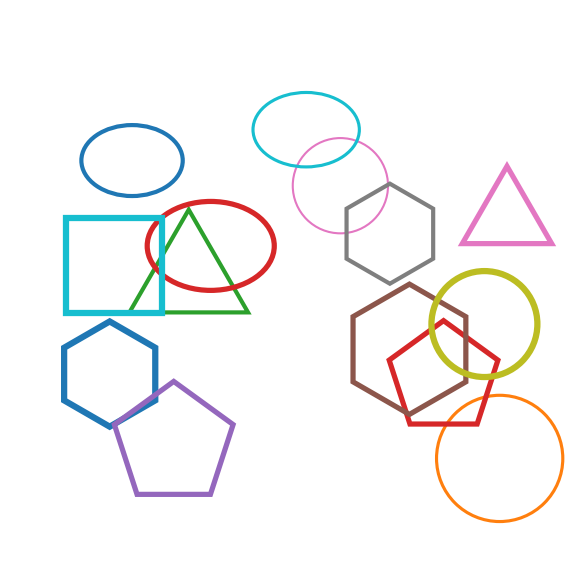[{"shape": "hexagon", "thickness": 3, "radius": 0.46, "center": [0.19, 0.351]}, {"shape": "oval", "thickness": 2, "radius": 0.44, "center": [0.229, 0.721]}, {"shape": "circle", "thickness": 1.5, "radius": 0.55, "center": [0.865, 0.205]}, {"shape": "triangle", "thickness": 2, "radius": 0.59, "center": [0.327, 0.517]}, {"shape": "oval", "thickness": 2.5, "radius": 0.55, "center": [0.365, 0.573]}, {"shape": "pentagon", "thickness": 2.5, "radius": 0.49, "center": [0.768, 0.345]}, {"shape": "pentagon", "thickness": 2.5, "radius": 0.54, "center": [0.301, 0.231]}, {"shape": "hexagon", "thickness": 2.5, "radius": 0.56, "center": [0.709, 0.394]}, {"shape": "circle", "thickness": 1, "radius": 0.41, "center": [0.589, 0.678]}, {"shape": "triangle", "thickness": 2.5, "radius": 0.45, "center": [0.878, 0.622]}, {"shape": "hexagon", "thickness": 2, "radius": 0.43, "center": [0.675, 0.594]}, {"shape": "circle", "thickness": 3, "radius": 0.46, "center": [0.839, 0.438]}, {"shape": "square", "thickness": 3, "radius": 0.41, "center": [0.197, 0.539]}, {"shape": "oval", "thickness": 1.5, "radius": 0.46, "center": [0.53, 0.775]}]